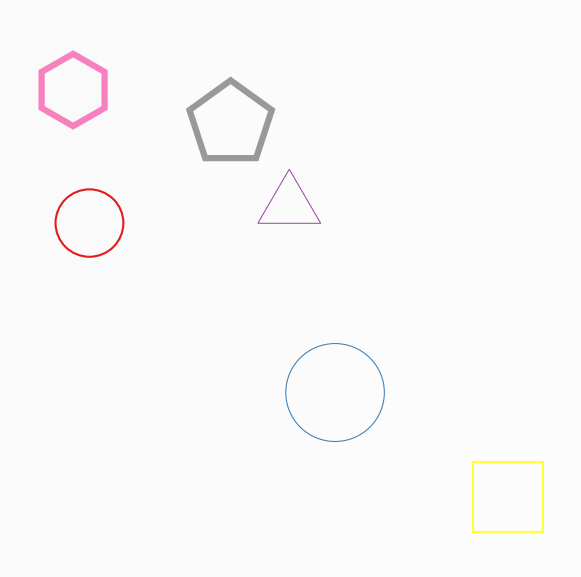[{"shape": "circle", "thickness": 1, "radius": 0.29, "center": [0.154, 0.613]}, {"shape": "circle", "thickness": 0.5, "radius": 0.42, "center": [0.576, 0.319]}, {"shape": "triangle", "thickness": 0.5, "radius": 0.31, "center": [0.498, 0.644]}, {"shape": "square", "thickness": 1, "radius": 0.3, "center": [0.874, 0.138]}, {"shape": "hexagon", "thickness": 3, "radius": 0.31, "center": [0.126, 0.843]}, {"shape": "pentagon", "thickness": 3, "radius": 0.37, "center": [0.397, 0.786]}]